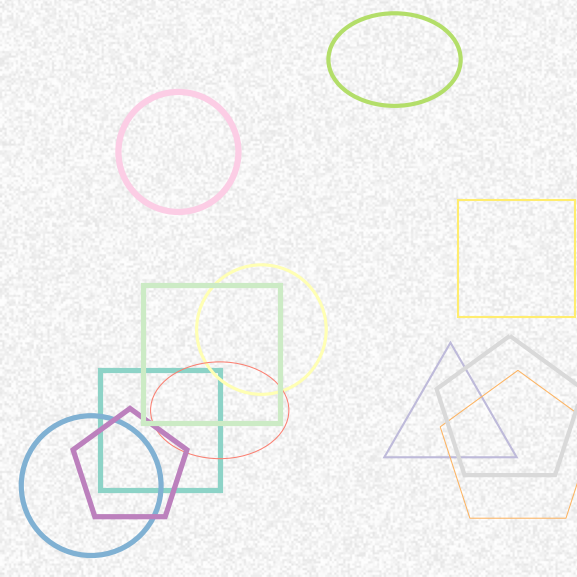[{"shape": "square", "thickness": 2.5, "radius": 0.52, "center": [0.278, 0.255]}, {"shape": "circle", "thickness": 1.5, "radius": 0.56, "center": [0.453, 0.428]}, {"shape": "triangle", "thickness": 1, "radius": 0.66, "center": [0.78, 0.273]}, {"shape": "oval", "thickness": 0.5, "radius": 0.6, "center": [0.38, 0.289]}, {"shape": "circle", "thickness": 2.5, "radius": 0.61, "center": [0.158, 0.158]}, {"shape": "pentagon", "thickness": 0.5, "radius": 0.71, "center": [0.897, 0.216]}, {"shape": "oval", "thickness": 2, "radius": 0.57, "center": [0.683, 0.896]}, {"shape": "circle", "thickness": 3, "radius": 0.52, "center": [0.309, 0.736]}, {"shape": "pentagon", "thickness": 2, "radius": 0.67, "center": [0.883, 0.284]}, {"shape": "pentagon", "thickness": 2.5, "radius": 0.52, "center": [0.225, 0.188]}, {"shape": "square", "thickness": 2.5, "radius": 0.6, "center": [0.366, 0.387]}, {"shape": "square", "thickness": 1, "radius": 0.51, "center": [0.894, 0.552]}]